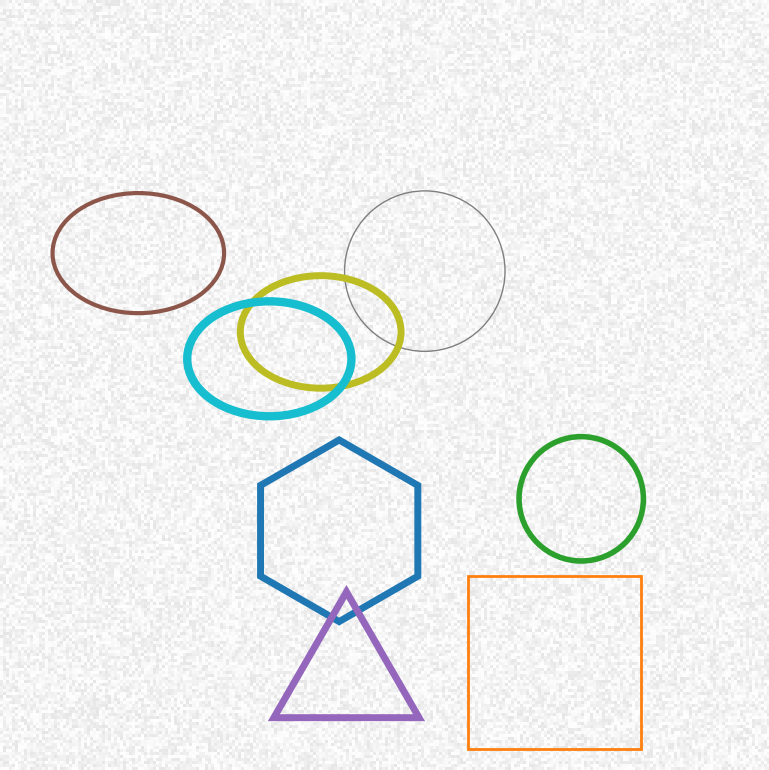[{"shape": "hexagon", "thickness": 2.5, "radius": 0.59, "center": [0.44, 0.311]}, {"shape": "square", "thickness": 1, "radius": 0.56, "center": [0.72, 0.139]}, {"shape": "circle", "thickness": 2, "radius": 0.4, "center": [0.755, 0.352]}, {"shape": "triangle", "thickness": 2.5, "radius": 0.54, "center": [0.45, 0.122]}, {"shape": "oval", "thickness": 1.5, "radius": 0.56, "center": [0.18, 0.671]}, {"shape": "circle", "thickness": 0.5, "radius": 0.52, "center": [0.552, 0.648]}, {"shape": "oval", "thickness": 2.5, "radius": 0.52, "center": [0.416, 0.569]}, {"shape": "oval", "thickness": 3, "radius": 0.53, "center": [0.35, 0.534]}]